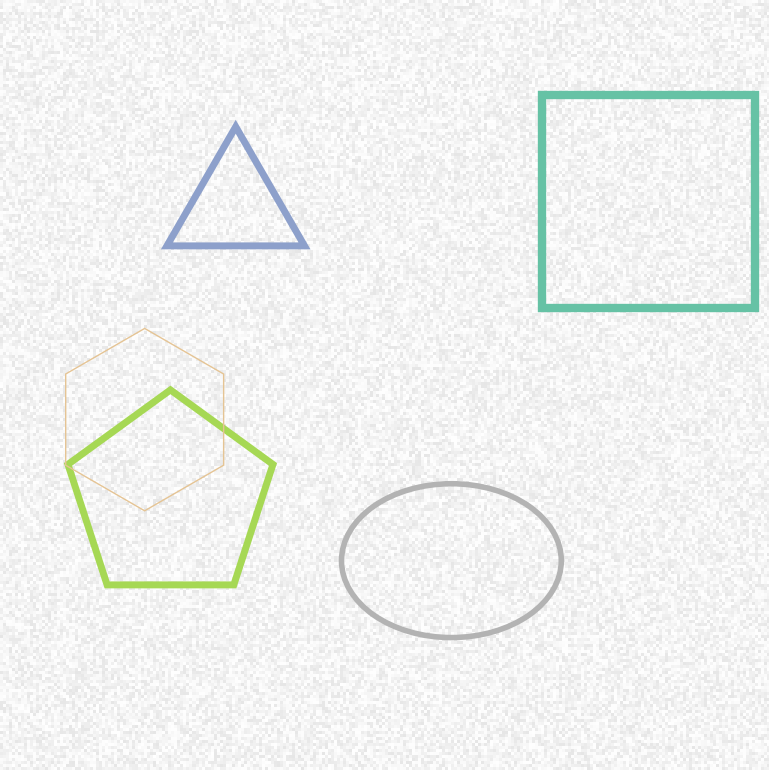[{"shape": "square", "thickness": 3, "radius": 0.69, "center": [0.842, 0.738]}, {"shape": "triangle", "thickness": 2.5, "radius": 0.52, "center": [0.306, 0.732]}, {"shape": "pentagon", "thickness": 2.5, "radius": 0.7, "center": [0.221, 0.354]}, {"shape": "hexagon", "thickness": 0.5, "radius": 0.59, "center": [0.188, 0.455]}, {"shape": "oval", "thickness": 2, "radius": 0.71, "center": [0.586, 0.272]}]